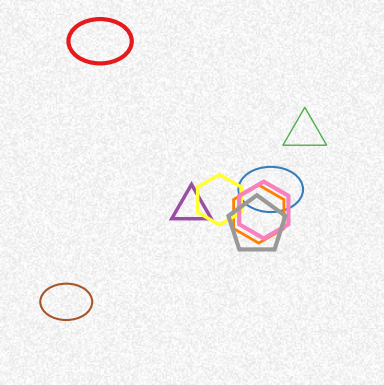[{"shape": "oval", "thickness": 3, "radius": 0.41, "center": [0.26, 0.893]}, {"shape": "oval", "thickness": 1.5, "radius": 0.42, "center": [0.703, 0.508]}, {"shape": "triangle", "thickness": 1, "radius": 0.33, "center": [0.792, 0.656]}, {"shape": "triangle", "thickness": 2.5, "radius": 0.3, "center": [0.497, 0.462]}, {"shape": "hexagon", "thickness": 2, "radius": 0.38, "center": [0.672, 0.444]}, {"shape": "hexagon", "thickness": 2.5, "radius": 0.33, "center": [0.57, 0.481]}, {"shape": "oval", "thickness": 1.5, "radius": 0.34, "center": [0.172, 0.216]}, {"shape": "hexagon", "thickness": 3, "radius": 0.37, "center": [0.685, 0.454]}, {"shape": "pentagon", "thickness": 3, "radius": 0.39, "center": [0.667, 0.415]}]